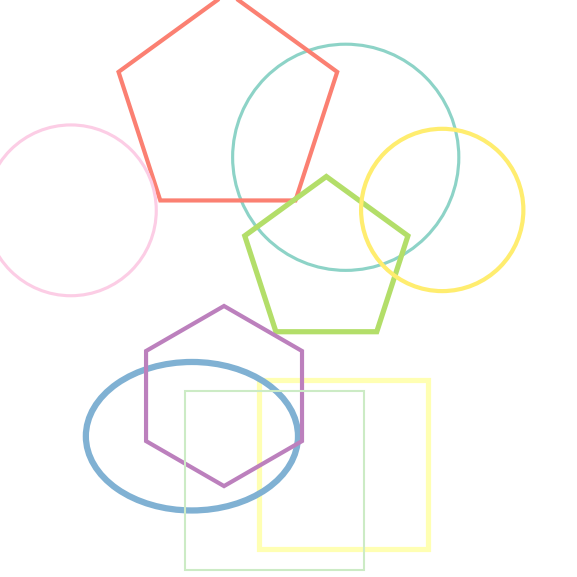[{"shape": "circle", "thickness": 1.5, "radius": 0.98, "center": [0.599, 0.727]}, {"shape": "square", "thickness": 2.5, "radius": 0.73, "center": [0.595, 0.195]}, {"shape": "pentagon", "thickness": 2, "radius": 1.0, "center": [0.395, 0.813]}, {"shape": "oval", "thickness": 3, "radius": 0.92, "center": [0.332, 0.244]}, {"shape": "pentagon", "thickness": 2.5, "radius": 0.74, "center": [0.565, 0.545]}, {"shape": "circle", "thickness": 1.5, "radius": 0.74, "center": [0.123, 0.635]}, {"shape": "hexagon", "thickness": 2, "radius": 0.78, "center": [0.388, 0.313]}, {"shape": "square", "thickness": 1, "radius": 0.77, "center": [0.475, 0.166]}, {"shape": "circle", "thickness": 2, "radius": 0.7, "center": [0.766, 0.636]}]